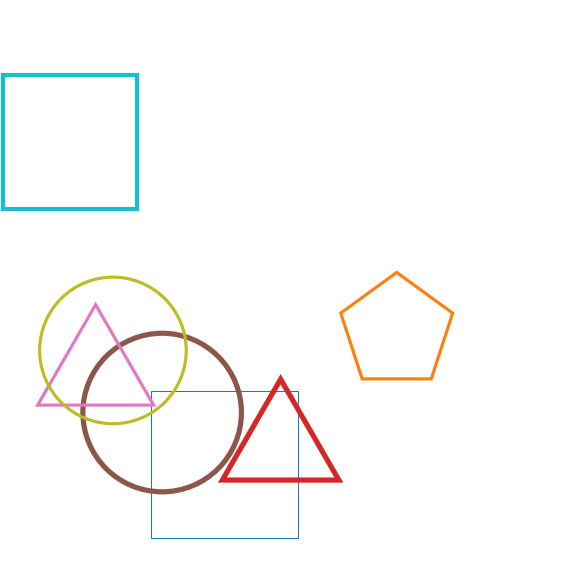[{"shape": "square", "thickness": 0.5, "radius": 0.64, "center": [0.389, 0.195]}, {"shape": "pentagon", "thickness": 1.5, "radius": 0.51, "center": [0.687, 0.426]}, {"shape": "triangle", "thickness": 2.5, "radius": 0.58, "center": [0.486, 0.226]}, {"shape": "circle", "thickness": 2.5, "radius": 0.69, "center": [0.281, 0.285]}, {"shape": "triangle", "thickness": 1.5, "radius": 0.58, "center": [0.166, 0.356]}, {"shape": "circle", "thickness": 1.5, "radius": 0.63, "center": [0.196, 0.392]}, {"shape": "square", "thickness": 2, "radius": 0.58, "center": [0.122, 0.753]}]